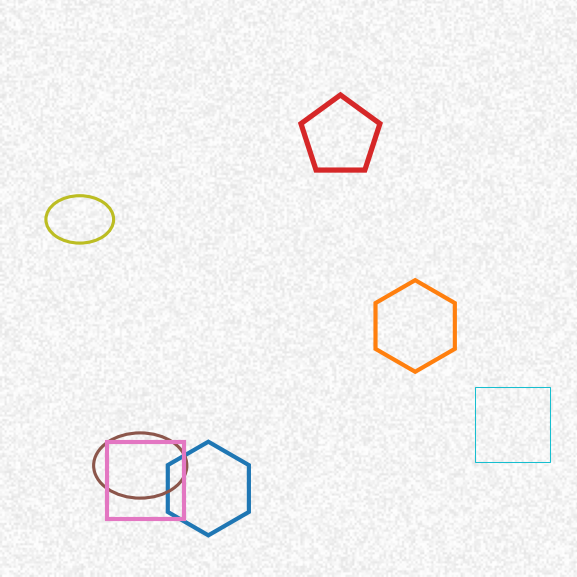[{"shape": "hexagon", "thickness": 2, "radius": 0.41, "center": [0.361, 0.153]}, {"shape": "hexagon", "thickness": 2, "radius": 0.4, "center": [0.719, 0.435]}, {"shape": "pentagon", "thickness": 2.5, "radius": 0.36, "center": [0.59, 0.763]}, {"shape": "oval", "thickness": 1.5, "radius": 0.4, "center": [0.243, 0.193]}, {"shape": "square", "thickness": 2, "radius": 0.33, "center": [0.252, 0.167]}, {"shape": "oval", "thickness": 1.5, "radius": 0.29, "center": [0.138, 0.619]}, {"shape": "square", "thickness": 0.5, "radius": 0.32, "center": [0.888, 0.264]}]